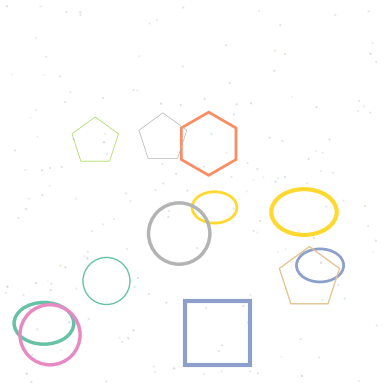[{"shape": "oval", "thickness": 2.5, "radius": 0.39, "center": [0.114, 0.16]}, {"shape": "circle", "thickness": 1, "radius": 0.31, "center": [0.277, 0.27]}, {"shape": "hexagon", "thickness": 2, "radius": 0.41, "center": [0.542, 0.627]}, {"shape": "square", "thickness": 3, "radius": 0.42, "center": [0.565, 0.135]}, {"shape": "oval", "thickness": 2, "radius": 0.31, "center": [0.831, 0.311]}, {"shape": "circle", "thickness": 2.5, "radius": 0.39, "center": [0.13, 0.13]}, {"shape": "pentagon", "thickness": 0.5, "radius": 0.32, "center": [0.247, 0.633]}, {"shape": "oval", "thickness": 2, "radius": 0.29, "center": [0.557, 0.461]}, {"shape": "oval", "thickness": 3, "radius": 0.42, "center": [0.79, 0.449]}, {"shape": "pentagon", "thickness": 1, "radius": 0.41, "center": [0.804, 0.277]}, {"shape": "circle", "thickness": 2.5, "radius": 0.4, "center": [0.465, 0.393]}, {"shape": "pentagon", "thickness": 0.5, "radius": 0.33, "center": [0.423, 0.642]}]